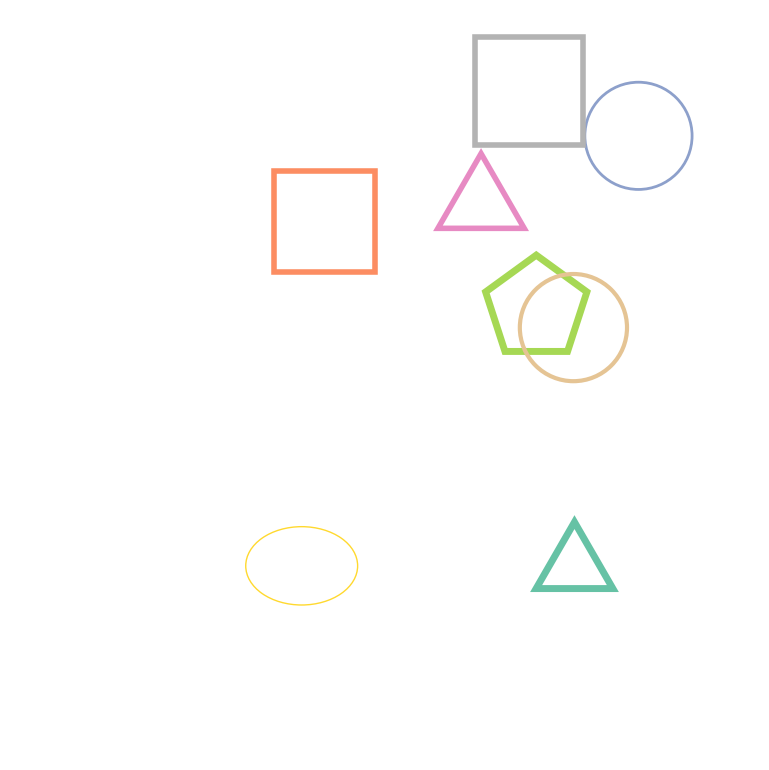[{"shape": "triangle", "thickness": 2.5, "radius": 0.29, "center": [0.746, 0.264]}, {"shape": "square", "thickness": 2, "radius": 0.33, "center": [0.422, 0.712]}, {"shape": "circle", "thickness": 1, "radius": 0.35, "center": [0.829, 0.824]}, {"shape": "triangle", "thickness": 2, "radius": 0.32, "center": [0.625, 0.736]}, {"shape": "pentagon", "thickness": 2.5, "radius": 0.35, "center": [0.696, 0.6]}, {"shape": "oval", "thickness": 0.5, "radius": 0.36, "center": [0.392, 0.265]}, {"shape": "circle", "thickness": 1.5, "radius": 0.35, "center": [0.745, 0.575]}, {"shape": "square", "thickness": 2, "radius": 0.35, "center": [0.687, 0.882]}]